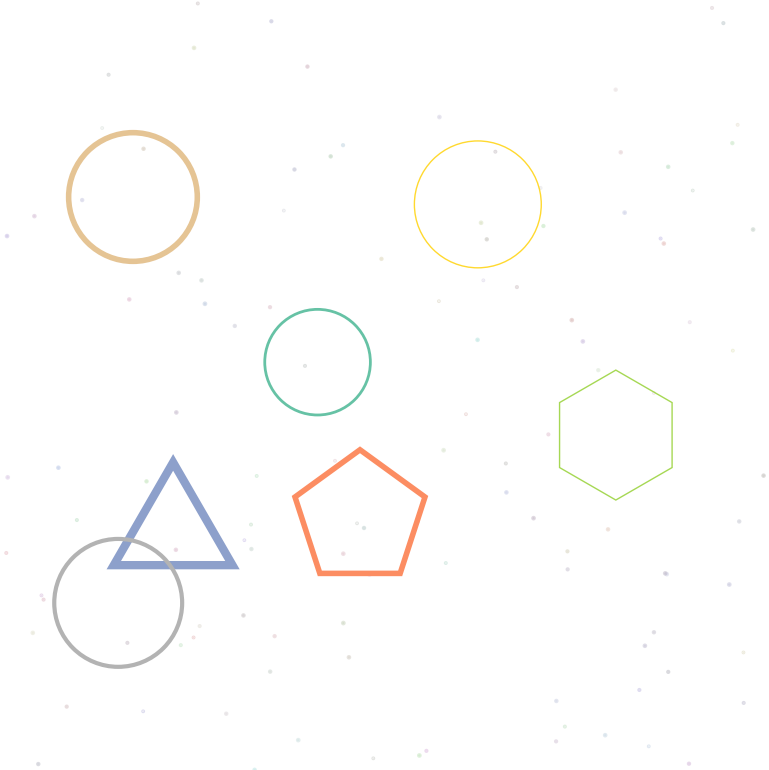[{"shape": "circle", "thickness": 1, "radius": 0.34, "center": [0.412, 0.53]}, {"shape": "pentagon", "thickness": 2, "radius": 0.44, "center": [0.468, 0.327]}, {"shape": "triangle", "thickness": 3, "radius": 0.44, "center": [0.225, 0.311]}, {"shape": "hexagon", "thickness": 0.5, "radius": 0.42, "center": [0.8, 0.435]}, {"shape": "circle", "thickness": 0.5, "radius": 0.41, "center": [0.621, 0.735]}, {"shape": "circle", "thickness": 2, "radius": 0.42, "center": [0.173, 0.744]}, {"shape": "circle", "thickness": 1.5, "radius": 0.42, "center": [0.154, 0.217]}]